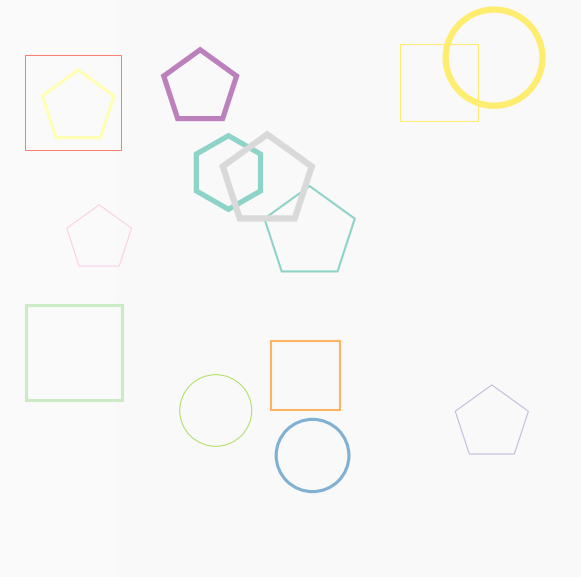[{"shape": "hexagon", "thickness": 2.5, "radius": 0.32, "center": [0.393, 0.7]}, {"shape": "pentagon", "thickness": 1, "radius": 0.41, "center": [0.533, 0.595]}, {"shape": "pentagon", "thickness": 1.5, "radius": 0.32, "center": [0.135, 0.813]}, {"shape": "pentagon", "thickness": 0.5, "radius": 0.33, "center": [0.846, 0.267]}, {"shape": "square", "thickness": 0.5, "radius": 0.41, "center": [0.125, 0.822]}, {"shape": "circle", "thickness": 1.5, "radius": 0.31, "center": [0.538, 0.21]}, {"shape": "square", "thickness": 1, "radius": 0.3, "center": [0.525, 0.349]}, {"shape": "circle", "thickness": 0.5, "radius": 0.31, "center": [0.371, 0.288]}, {"shape": "pentagon", "thickness": 0.5, "radius": 0.29, "center": [0.171, 0.586]}, {"shape": "pentagon", "thickness": 3, "radius": 0.4, "center": [0.46, 0.686]}, {"shape": "pentagon", "thickness": 2.5, "radius": 0.33, "center": [0.344, 0.847]}, {"shape": "square", "thickness": 1.5, "radius": 0.41, "center": [0.128, 0.389]}, {"shape": "circle", "thickness": 3, "radius": 0.42, "center": [0.85, 0.899]}, {"shape": "square", "thickness": 0.5, "radius": 0.34, "center": [0.755, 0.856]}]